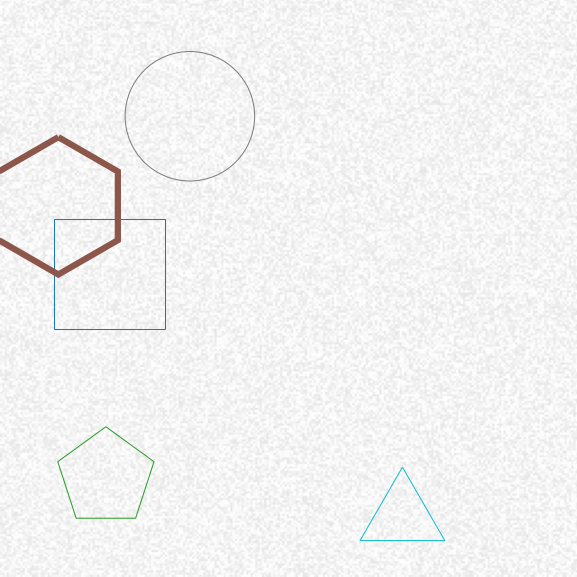[{"shape": "square", "thickness": 0.5, "radius": 0.48, "center": [0.189, 0.525]}, {"shape": "pentagon", "thickness": 0.5, "radius": 0.44, "center": [0.183, 0.173]}, {"shape": "hexagon", "thickness": 3, "radius": 0.59, "center": [0.101, 0.643]}, {"shape": "circle", "thickness": 0.5, "radius": 0.56, "center": [0.329, 0.798]}, {"shape": "triangle", "thickness": 0.5, "radius": 0.42, "center": [0.697, 0.105]}]